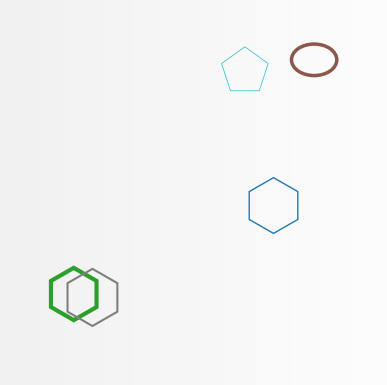[{"shape": "hexagon", "thickness": 1, "radius": 0.36, "center": [0.706, 0.466]}, {"shape": "hexagon", "thickness": 3, "radius": 0.34, "center": [0.19, 0.236]}, {"shape": "oval", "thickness": 2.5, "radius": 0.29, "center": [0.811, 0.845]}, {"shape": "hexagon", "thickness": 1.5, "radius": 0.37, "center": [0.239, 0.227]}, {"shape": "pentagon", "thickness": 0.5, "radius": 0.32, "center": [0.632, 0.815]}]